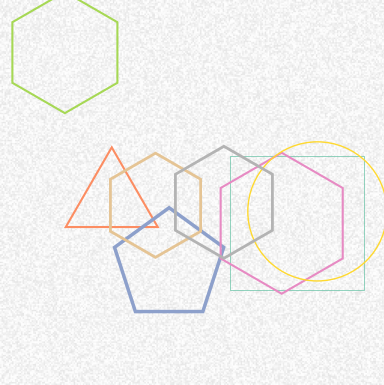[{"shape": "square", "thickness": 0.5, "radius": 0.87, "center": [0.772, 0.42]}, {"shape": "triangle", "thickness": 1.5, "radius": 0.69, "center": [0.29, 0.479]}, {"shape": "pentagon", "thickness": 2.5, "radius": 0.75, "center": [0.439, 0.311]}, {"shape": "hexagon", "thickness": 1.5, "radius": 0.92, "center": [0.732, 0.42]}, {"shape": "hexagon", "thickness": 1.5, "radius": 0.79, "center": [0.169, 0.864]}, {"shape": "circle", "thickness": 1, "radius": 0.9, "center": [0.824, 0.451]}, {"shape": "hexagon", "thickness": 2, "radius": 0.68, "center": [0.404, 0.467]}, {"shape": "hexagon", "thickness": 2, "radius": 0.73, "center": [0.582, 0.475]}]